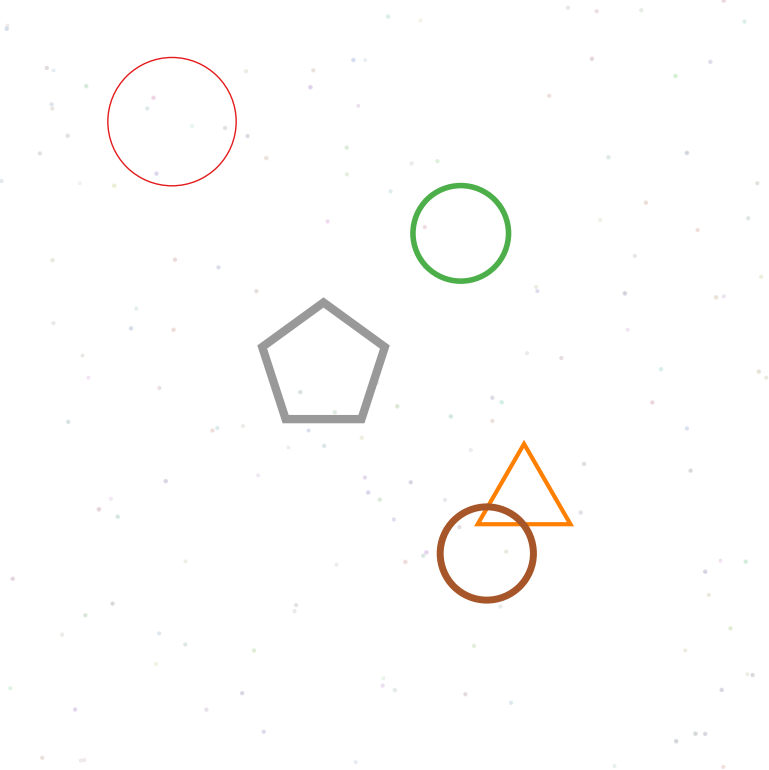[{"shape": "circle", "thickness": 0.5, "radius": 0.42, "center": [0.223, 0.842]}, {"shape": "circle", "thickness": 2, "radius": 0.31, "center": [0.598, 0.697]}, {"shape": "triangle", "thickness": 1.5, "radius": 0.35, "center": [0.681, 0.354]}, {"shape": "circle", "thickness": 2.5, "radius": 0.3, "center": [0.632, 0.281]}, {"shape": "pentagon", "thickness": 3, "radius": 0.42, "center": [0.42, 0.523]}]